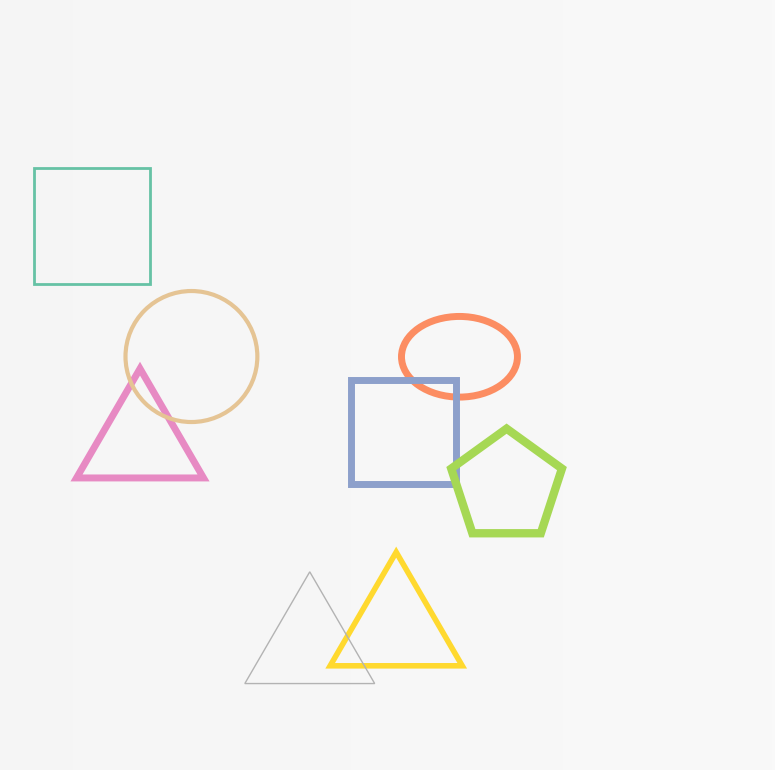[{"shape": "square", "thickness": 1, "radius": 0.38, "center": [0.119, 0.707]}, {"shape": "oval", "thickness": 2.5, "radius": 0.37, "center": [0.593, 0.537]}, {"shape": "square", "thickness": 2.5, "radius": 0.34, "center": [0.521, 0.439]}, {"shape": "triangle", "thickness": 2.5, "radius": 0.47, "center": [0.181, 0.427]}, {"shape": "pentagon", "thickness": 3, "radius": 0.38, "center": [0.654, 0.368]}, {"shape": "triangle", "thickness": 2, "radius": 0.49, "center": [0.511, 0.185]}, {"shape": "circle", "thickness": 1.5, "radius": 0.43, "center": [0.247, 0.537]}, {"shape": "triangle", "thickness": 0.5, "radius": 0.48, "center": [0.4, 0.161]}]